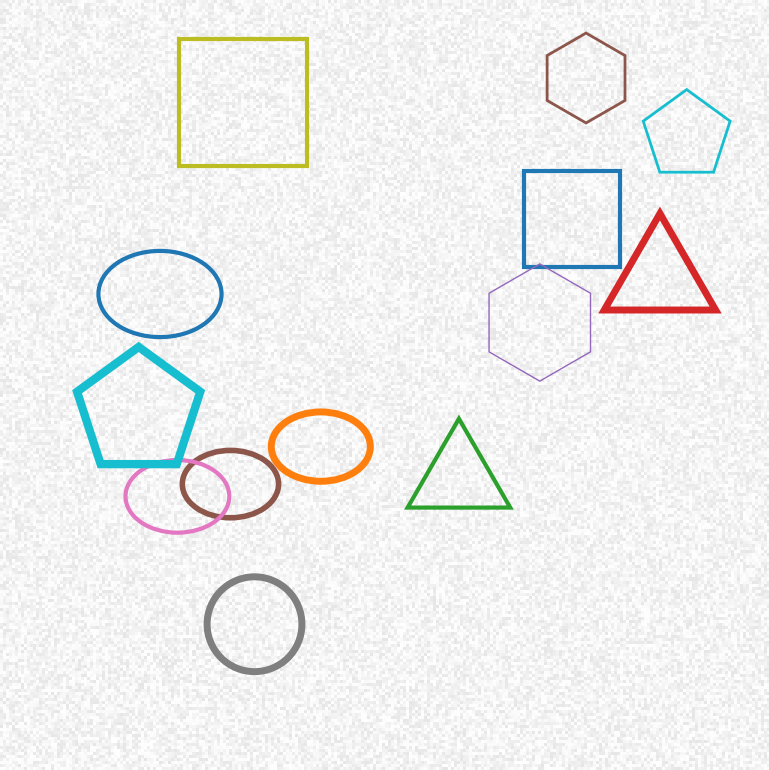[{"shape": "square", "thickness": 1.5, "radius": 0.31, "center": [0.743, 0.716]}, {"shape": "oval", "thickness": 1.5, "radius": 0.4, "center": [0.208, 0.618]}, {"shape": "oval", "thickness": 2.5, "radius": 0.32, "center": [0.417, 0.42]}, {"shape": "triangle", "thickness": 1.5, "radius": 0.38, "center": [0.596, 0.379]}, {"shape": "triangle", "thickness": 2.5, "radius": 0.42, "center": [0.857, 0.639]}, {"shape": "hexagon", "thickness": 0.5, "radius": 0.38, "center": [0.701, 0.581]}, {"shape": "hexagon", "thickness": 1, "radius": 0.29, "center": [0.761, 0.899]}, {"shape": "oval", "thickness": 2, "radius": 0.31, "center": [0.299, 0.371]}, {"shape": "oval", "thickness": 1.5, "radius": 0.34, "center": [0.23, 0.355]}, {"shape": "circle", "thickness": 2.5, "radius": 0.31, "center": [0.331, 0.189]}, {"shape": "square", "thickness": 1.5, "radius": 0.41, "center": [0.316, 0.867]}, {"shape": "pentagon", "thickness": 3, "radius": 0.42, "center": [0.18, 0.465]}, {"shape": "pentagon", "thickness": 1, "radius": 0.3, "center": [0.892, 0.824]}]